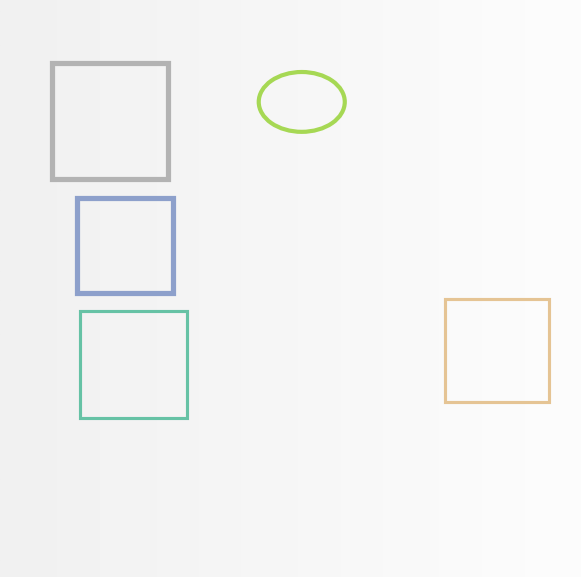[{"shape": "square", "thickness": 1.5, "radius": 0.46, "center": [0.23, 0.368]}, {"shape": "square", "thickness": 2.5, "radius": 0.41, "center": [0.216, 0.574]}, {"shape": "oval", "thickness": 2, "radius": 0.37, "center": [0.519, 0.823]}, {"shape": "square", "thickness": 1.5, "radius": 0.45, "center": [0.856, 0.393]}, {"shape": "square", "thickness": 2.5, "radius": 0.5, "center": [0.189, 0.79]}]